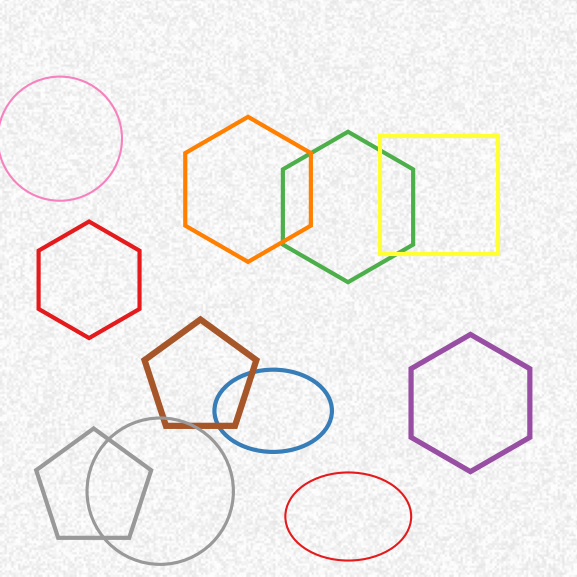[{"shape": "oval", "thickness": 1, "radius": 0.54, "center": [0.603, 0.105]}, {"shape": "hexagon", "thickness": 2, "radius": 0.5, "center": [0.154, 0.515]}, {"shape": "oval", "thickness": 2, "radius": 0.51, "center": [0.473, 0.288]}, {"shape": "hexagon", "thickness": 2, "radius": 0.65, "center": [0.603, 0.641]}, {"shape": "hexagon", "thickness": 2.5, "radius": 0.59, "center": [0.815, 0.301]}, {"shape": "hexagon", "thickness": 2, "radius": 0.63, "center": [0.43, 0.671]}, {"shape": "square", "thickness": 2, "radius": 0.51, "center": [0.76, 0.662]}, {"shape": "pentagon", "thickness": 3, "radius": 0.51, "center": [0.347, 0.344]}, {"shape": "circle", "thickness": 1, "radius": 0.54, "center": [0.104, 0.759]}, {"shape": "circle", "thickness": 1.5, "radius": 0.63, "center": [0.277, 0.149]}, {"shape": "pentagon", "thickness": 2, "radius": 0.52, "center": [0.162, 0.153]}]